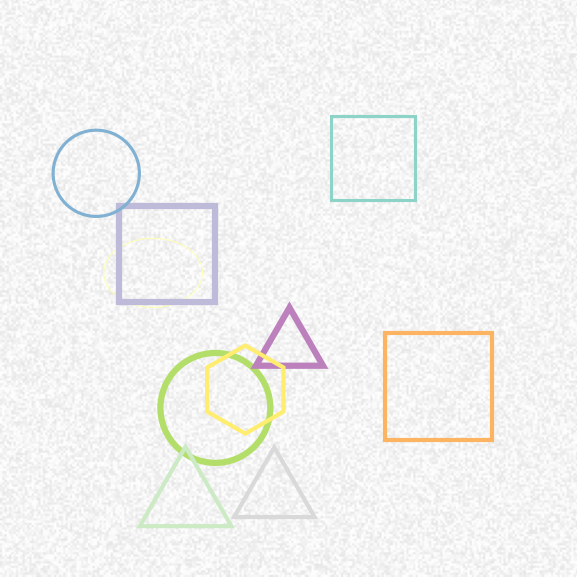[{"shape": "square", "thickness": 1.5, "radius": 0.36, "center": [0.646, 0.726]}, {"shape": "oval", "thickness": 0.5, "radius": 0.43, "center": [0.265, 0.527]}, {"shape": "square", "thickness": 3, "radius": 0.42, "center": [0.289, 0.56]}, {"shape": "circle", "thickness": 1.5, "radius": 0.37, "center": [0.167, 0.699]}, {"shape": "square", "thickness": 2, "radius": 0.46, "center": [0.759, 0.33]}, {"shape": "circle", "thickness": 3, "radius": 0.48, "center": [0.373, 0.293]}, {"shape": "triangle", "thickness": 2, "radius": 0.4, "center": [0.475, 0.144]}, {"shape": "triangle", "thickness": 3, "radius": 0.34, "center": [0.501, 0.399]}, {"shape": "triangle", "thickness": 2, "radius": 0.46, "center": [0.321, 0.134]}, {"shape": "hexagon", "thickness": 2, "radius": 0.38, "center": [0.425, 0.325]}]